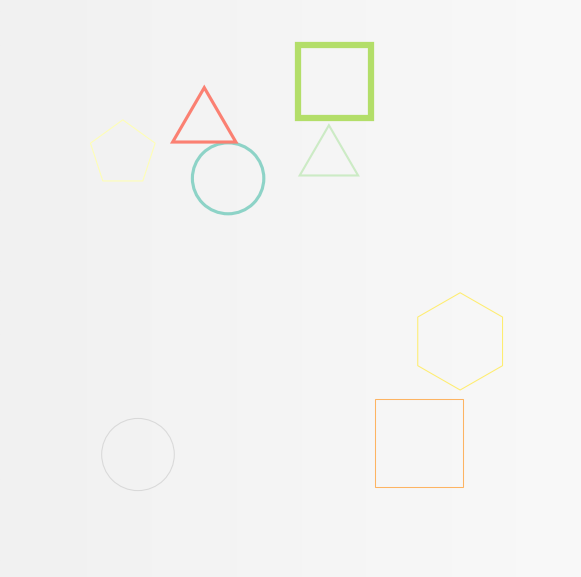[{"shape": "circle", "thickness": 1.5, "radius": 0.31, "center": [0.392, 0.69]}, {"shape": "pentagon", "thickness": 0.5, "radius": 0.29, "center": [0.211, 0.733]}, {"shape": "triangle", "thickness": 1.5, "radius": 0.31, "center": [0.351, 0.785]}, {"shape": "square", "thickness": 0.5, "radius": 0.38, "center": [0.721, 0.232]}, {"shape": "square", "thickness": 3, "radius": 0.31, "center": [0.576, 0.858]}, {"shape": "circle", "thickness": 0.5, "radius": 0.31, "center": [0.237, 0.212]}, {"shape": "triangle", "thickness": 1, "radius": 0.29, "center": [0.566, 0.724]}, {"shape": "hexagon", "thickness": 0.5, "radius": 0.42, "center": [0.792, 0.408]}]